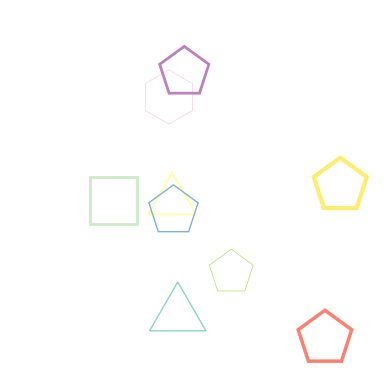[{"shape": "triangle", "thickness": 1, "radius": 0.42, "center": [0.462, 0.183]}, {"shape": "triangle", "thickness": 1.5, "radius": 0.36, "center": [0.447, 0.479]}, {"shape": "pentagon", "thickness": 2.5, "radius": 0.37, "center": [0.844, 0.121]}, {"shape": "pentagon", "thickness": 1, "radius": 0.34, "center": [0.451, 0.453]}, {"shape": "pentagon", "thickness": 0.5, "radius": 0.3, "center": [0.601, 0.293]}, {"shape": "hexagon", "thickness": 0.5, "radius": 0.35, "center": [0.439, 0.748]}, {"shape": "pentagon", "thickness": 2, "radius": 0.34, "center": [0.479, 0.812]}, {"shape": "square", "thickness": 2, "radius": 0.31, "center": [0.295, 0.479]}, {"shape": "pentagon", "thickness": 3, "radius": 0.36, "center": [0.884, 0.518]}]